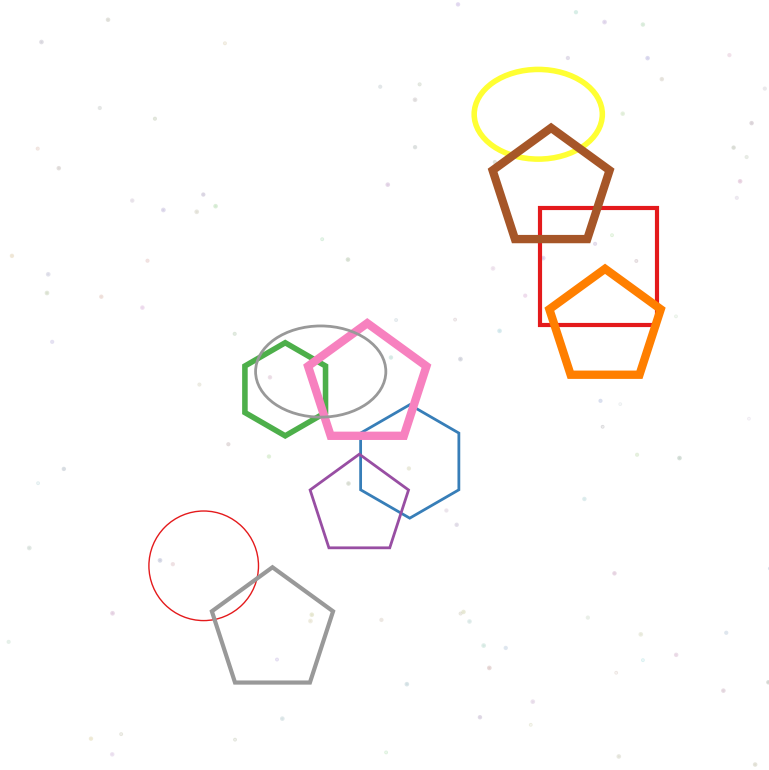[{"shape": "circle", "thickness": 0.5, "radius": 0.36, "center": [0.265, 0.265]}, {"shape": "square", "thickness": 1.5, "radius": 0.38, "center": [0.778, 0.655]}, {"shape": "hexagon", "thickness": 1, "radius": 0.37, "center": [0.532, 0.401]}, {"shape": "hexagon", "thickness": 2, "radius": 0.3, "center": [0.37, 0.494]}, {"shape": "pentagon", "thickness": 1, "radius": 0.34, "center": [0.467, 0.343]}, {"shape": "pentagon", "thickness": 3, "radius": 0.38, "center": [0.786, 0.575]}, {"shape": "oval", "thickness": 2, "radius": 0.42, "center": [0.699, 0.852]}, {"shape": "pentagon", "thickness": 3, "radius": 0.4, "center": [0.716, 0.754]}, {"shape": "pentagon", "thickness": 3, "radius": 0.4, "center": [0.477, 0.499]}, {"shape": "pentagon", "thickness": 1.5, "radius": 0.41, "center": [0.354, 0.181]}, {"shape": "oval", "thickness": 1, "radius": 0.42, "center": [0.417, 0.517]}]